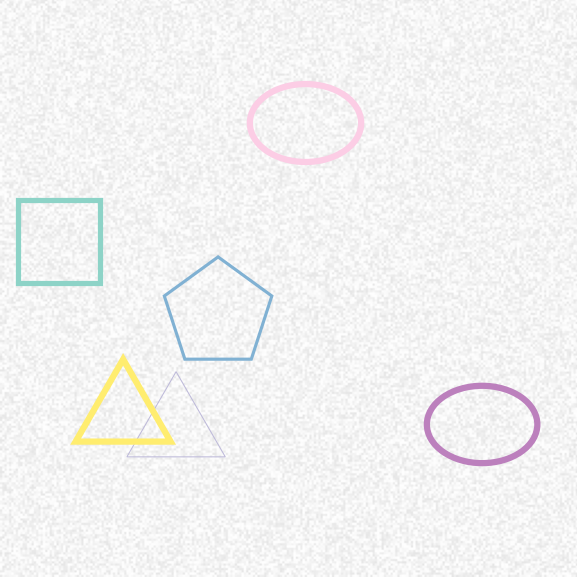[{"shape": "square", "thickness": 2.5, "radius": 0.36, "center": [0.102, 0.581]}, {"shape": "triangle", "thickness": 0.5, "radius": 0.49, "center": [0.305, 0.257]}, {"shape": "pentagon", "thickness": 1.5, "radius": 0.49, "center": [0.378, 0.456]}, {"shape": "oval", "thickness": 3, "radius": 0.48, "center": [0.529, 0.786]}, {"shape": "oval", "thickness": 3, "radius": 0.48, "center": [0.835, 0.264]}, {"shape": "triangle", "thickness": 3, "radius": 0.47, "center": [0.213, 0.282]}]